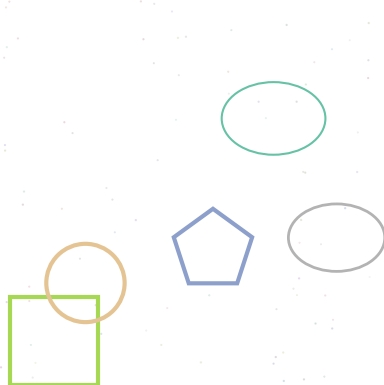[{"shape": "oval", "thickness": 1.5, "radius": 0.67, "center": [0.711, 0.692]}, {"shape": "pentagon", "thickness": 3, "radius": 0.53, "center": [0.553, 0.351]}, {"shape": "square", "thickness": 3, "radius": 0.57, "center": [0.14, 0.115]}, {"shape": "circle", "thickness": 3, "radius": 0.51, "center": [0.222, 0.265]}, {"shape": "oval", "thickness": 2, "radius": 0.63, "center": [0.874, 0.383]}]